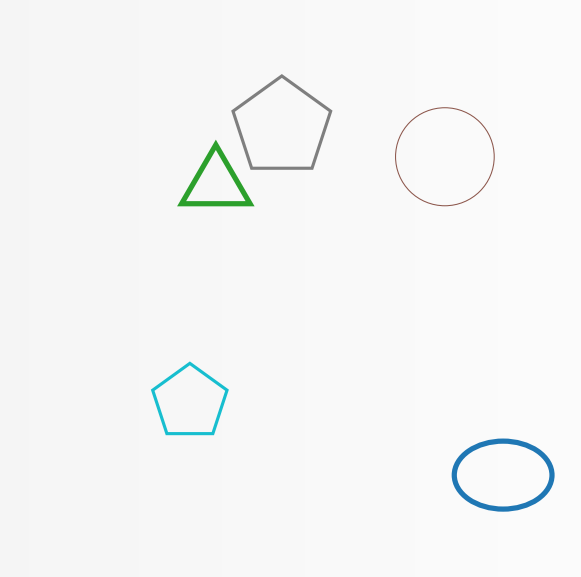[{"shape": "oval", "thickness": 2.5, "radius": 0.42, "center": [0.866, 0.176]}, {"shape": "triangle", "thickness": 2.5, "radius": 0.34, "center": [0.371, 0.68]}, {"shape": "circle", "thickness": 0.5, "radius": 0.42, "center": [0.765, 0.728]}, {"shape": "pentagon", "thickness": 1.5, "radius": 0.44, "center": [0.485, 0.779]}, {"shape": "pentagon", "thickness": 1.5, "radius": 0.34, "center": [0.327, 0.303]}]